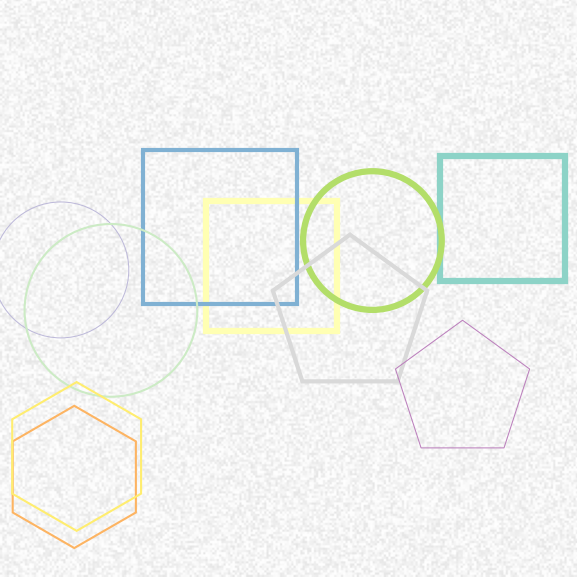[{"shape": "square", "thickness": 3, "radius": 0.54, "center": [0.87, 0.621]}, {"shape": "square", "thickness": 3, "radius": 0.57, "center": [0.47, 0.539]}, {"shape": "circle", "thickness": 0.5, "radius": 0.59, "center": [0.105, 0.532]}, {"shape": "square", "thickness": 2, "radius": 0.66, "center": [0.381, 0.606]}, {"shape": "hexagon", "thickness": 1, "radius": 0.62, "center": [0.129, 0.173]}, {"shape": "circle", "thickness": 3, "radius": 0.6, "center": [0.645, 0.583]}, {"shape": "pentagon", "thickness": 2, "radius": 0.7, "center": [0.606, 0.452]}, {"shape": "pentagon", "thickness": 0.5, "radius": 0.61, "center": [0.801, 0.322]}, {"shape": "circle", "thickness": 1, "radius": 0.75, "center": [0.192, 0.462]}, {"shape": "hexagon", "thickness": 1, "radius": 0.64, "center": [0.133, 0.209]}]